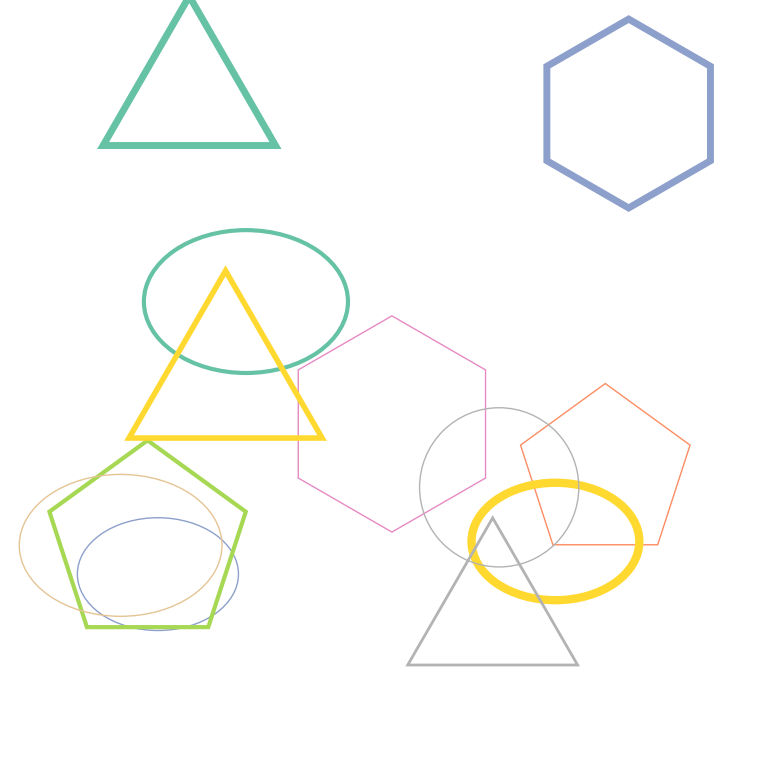[{"shape": "oval", "thickness": 1.5, "radius": 0.66, "center": [0.319, 0.608]}, {"shape": "triangle", "thickness": 2.5, "radius": 0.65, "center": [0.246, 0.876]}, {"shape": "pentagon", "thickness": 0.5, "radius": 0.58, "center": [0.786, 0.386]}, {"shape": "oval", "thickness": 0.5, "radius": 0.52, "center": [0.205, 0.254]}, {"shape": "hexagon", "thickness": 2.5, "radius": 0.61, "center": [0.816, 0.853]}, {"shape": "hexagon", "thickness": 0.5, "radius": 0.7, "center": [0.509, 0.449]}, {"shape": "pentagon", "thickness": 1.5, "radius": 0.67, "center": [0.192, 0.294]}, {"shape": "oval", "thickness": 3, "radius": 0.54, "center": [0.721, 0.297]}, {"shape": "triangle", "thickness": 2, "radius": 0.72, "center": [0.293, 0.504]}, {"shape": "oval", "thickness": 0.5, "radius": 0.66, "center": [0.157, 0.292]}, {"shape": "circle", "thickness": 0.5, "radius": 0.52, "center": [0.648, 0.367]}, {"shape": "triangle", "thickness": 1, "radius": 0.64, "center": [0.64, 0.2]}]